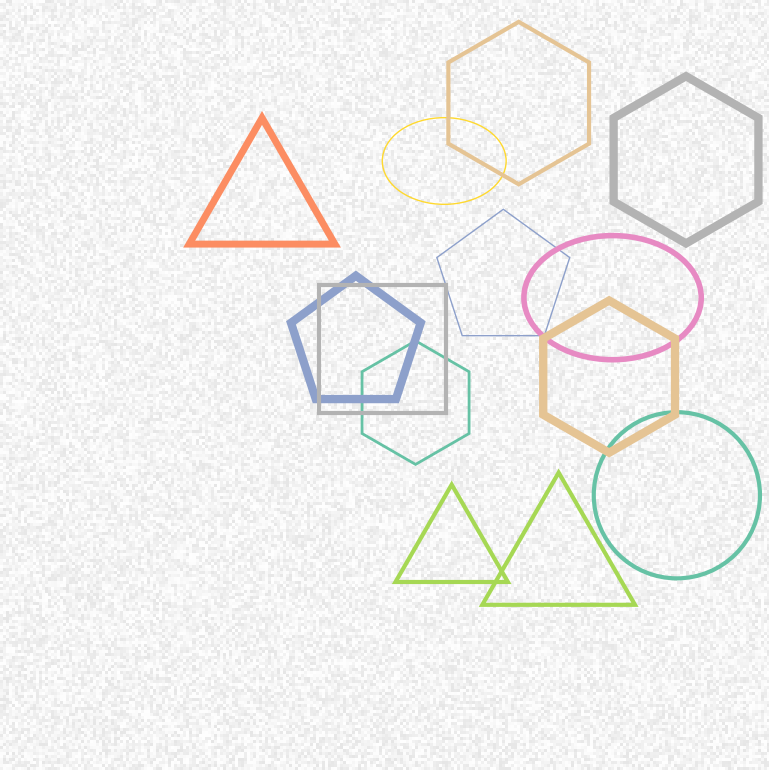[{"shape": "hexagon", "thickness": 1, "radius": 0.4, "center": [0.54, 0.477]}, {"shape": "circle", "thickness": 1.5, "radius": 0.54, "center": [0.879, 0.357]}, {"shape": "triangle", "thickness": 2.5, "radius": 0.55, "center": [0.34, 0.738]}, {"shape": "pentagon", "thickness": 0.5, "radius": 0.45, "center": [0.654, 0.637]}, {"shape": "pentagon", "thickness": 3, "radius": 0.44, "center": [0.462, 0.553]}, {"shape": "oval", "thickness": 2, "radius": 0.58, "center": [0.796, 0.613]}, {"shape": "triangle", "thickness": 1.5, "radius": 0.57, "center": [0.726, 0.272]}, {"shape": "triangle", "thickness": 1.5, "radius": 0.42, "center": [0.587, 0.286]}, {"shape": "oval", "thickness": 0.5, "radius": 0.4, "center": [0.577, 0.791]}, {"shape": "hexagon", "thickness": 3, "radius": 0.49, "center": [0.791, 0.511]}, {"shape": "hexagon", "thickness": 1.5, "radius": 0.53, "center": [0.674, 0.866]}, {"shape": "hexagon", "thickness": 3, "radius": 0.54, "center": [0.891, 0.792]}, {"shape": "square", "thickness": 1.5, "radius": 0.41, "center": [0.497, 0.547]}]